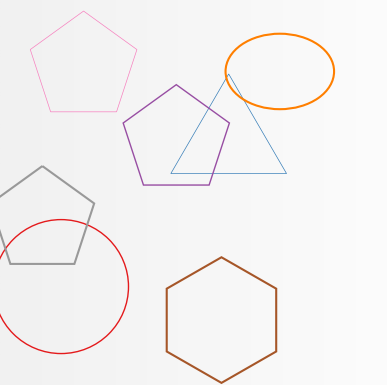[{"shape": "circle", "thickness": 1, "radius": 0.87, "center": [0.158, 0.256]}, {"shape": "triangle", "thickness": 0.5, "radius": 0.86, "center": [0.59, 0.635]}, {"shape": "pentagon", "thickness": 1, "radius": 0.72, "center": [0.455, 0.636]}, {"shape": "oval", "thickness": 1.5, "radius": 0.7, "center": [0.722, 0.814]}, {"shape": "hexagon", "thickness": 1.5, "radius": 0.82, "center": [0.572, 0.169]}, {"shape": "pentagon", "thickness": 0.5, "radius": 0.72, "center": [0.216, 0.827]}, {"shape": "pentagon", "thickness": 1.5, "radius": 0.7, "center": [0.109, 0.428]}]